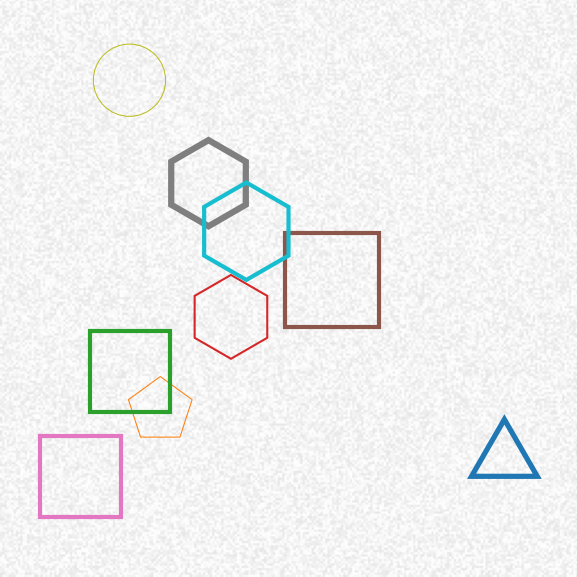[{"shape": "triangle", "thickness": 2.5, "radius": 0.33, "center": [0.873, 0.207]}, {"shape": "pentagon", "thickness": 0.5, "radius": 0.29, "center": [0.278, 0.289]}, {"shape": "square", "thickness": 2, "radius": 0.35, "center": [0.225, 0.355]}, {"shape": "hexagon", "thickness": 1, "radius": 0.36, "center": [0.4, 0.45]}, {"shape": "square", "thickness": 2, "radius": 0.41, "center": [0.574, 0.515]}, {"shape": "square", "thickness": 2, "radius": 0.35, "center": [0.14, 0.174]}, {"shape": "hexagon", "thickness": 3, "radius": 0.37, "center": [0.361, 0.682]}, {"shape": "circle", "thickness": 0.5, "radius": 0.31, "center": [0.224, 0.86]}, {"shape": "hexagon", "thickness": 2, "radius": 0.42, "center": [0.427, 0.599]}]